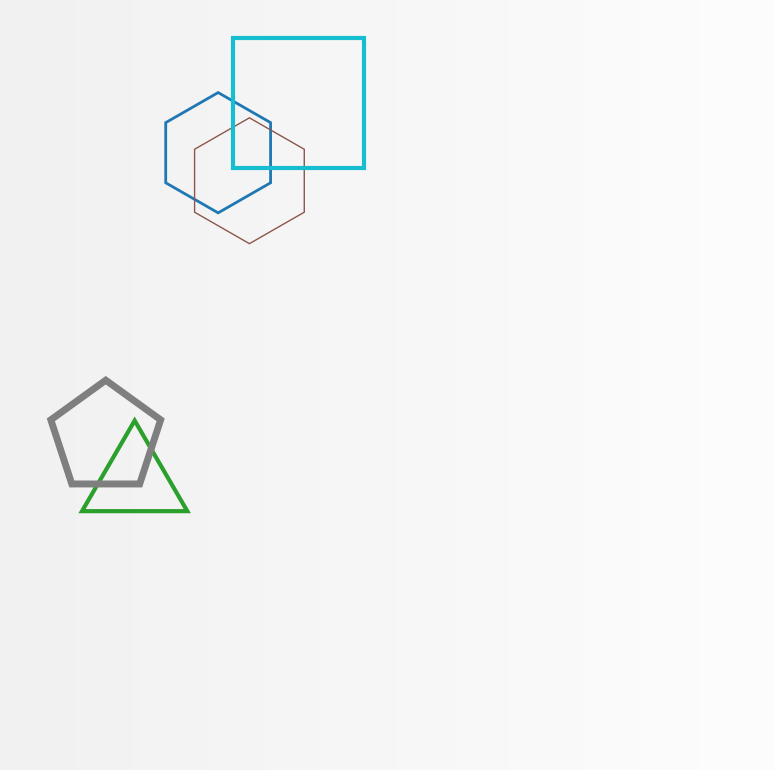[{"shape": "hexagon", "thickness": 1, "radius": 0.39, "center": [0.281, 0.802]}, {"shape": "triangle", "thickness": 1.5, "radius": 0.39, "center": [0.174, 0.375]}, {"shape": "hexagon", "thickness": 0.5, "radius": 0.41, "center": [0.322, 0.765]}, {"shape": "pentagon", "thickness": 2.5, "radius": 0.37, "center": [0.136, 0.432]}, {"shape": "square", "thickness": 1.5, "radius": 0.42, "center": [0.385, 0.866]}]